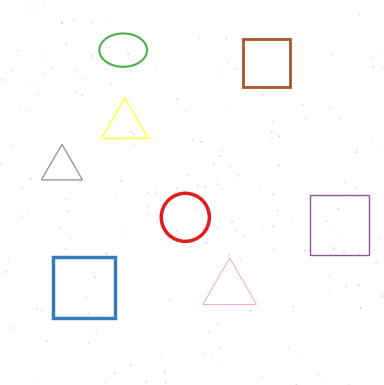[{"shape": "circle", "thickness": 2.5, "radius": 0.31, "center": [0.481, 0.436]}, {"shape": "square", "thickness": 2.5, "radius": 0.4, "center": [0.218, 0.253]}, {"shape": "oval", "thickness": 1.5, "radius": 0.31, "center": [0.32, 0.87]}, {"shape": "square", "thickness": 1, "radius": 0.38, "center": [0.882, 0.415]}, {"shape": "triangle", "thickness": 1, "radius": 0.35, "center": [0.324, 0.676]}, {"shape": "square", "thickness": 2, "radius": 0.31, "center": [0.692, 0.836]}, {"shape": "triangle", "thickness": 0.5, "radius": 0.4, "center": [0.597, 0.25]}, {"shape": "triangle", "thickness": 1, "radius": 0.31, "center": [0.161, 0.564]}]